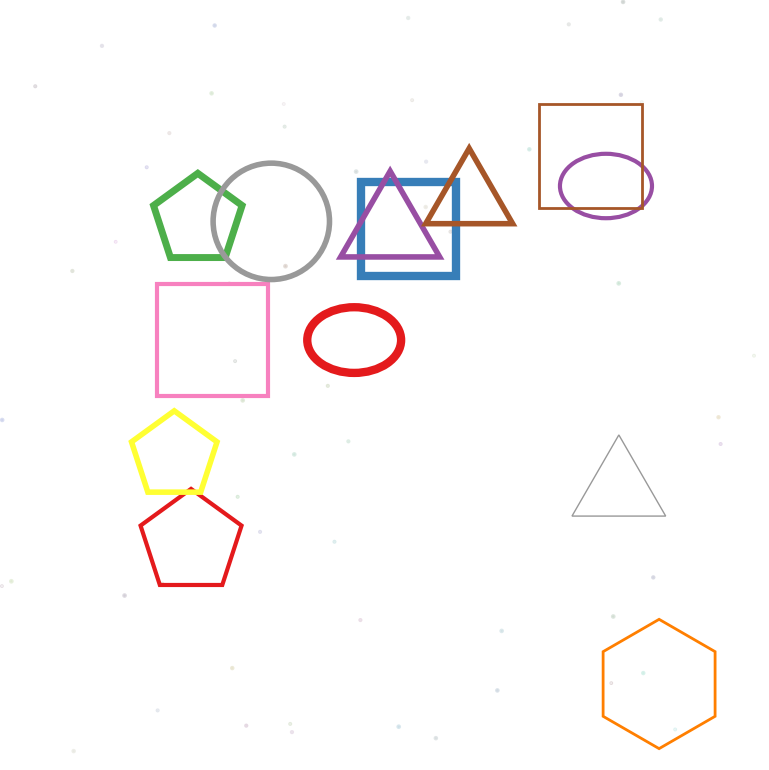[{"shape": "pentagon", "thickness": 1.5, "radius": 0.34, "center": [0.248, 0.296]}, {"shape": "oval", "thickness": 3, "radius": 0.3, "center": [0.46, 0.558]}, {"shape": "square", "thickness": 3, "radius": 0.31, "center": [0.53, 0.702]}, {"shape": "pentagon", "thickness": 2.5, "radius": 0.3, "center": [0.257, 0.714]}, {"shape": "oval", "thickness": 1.5, "radius": 0.3, "center": [0.787, 0.758]}, {"shape": "triangle", "thickness": 2, "radius": 0.37, "center": [0.507, 0.703]}, {"shape": "hexagon", "thickness": 1, "radius": 0.42, "center": [0.856, 0.112]}, {"shape": "pentagon", "thickness": 2, "radius": 0.29, "center": [0.226, 0.408]}, {"shape": "square", "thickness": 1, "radius": 0.34, "center": [0.767, 0.798]}, {"shape": "triangle", "thickness": 2, "radius": 0.33, "center": [0.609, 0.742]}, {"shape": "square", "thickness": 1.5, "radius": 0.36, "center": [0.276, 0.558]}, {"shape": "triangle", "thickness": 0.5, "radius": 0.35, "center": [0.804, 0.365]}, {"shape": "circle", "thickness": 2, "radius": 0.38, "center": [0.352, 0.713]}]